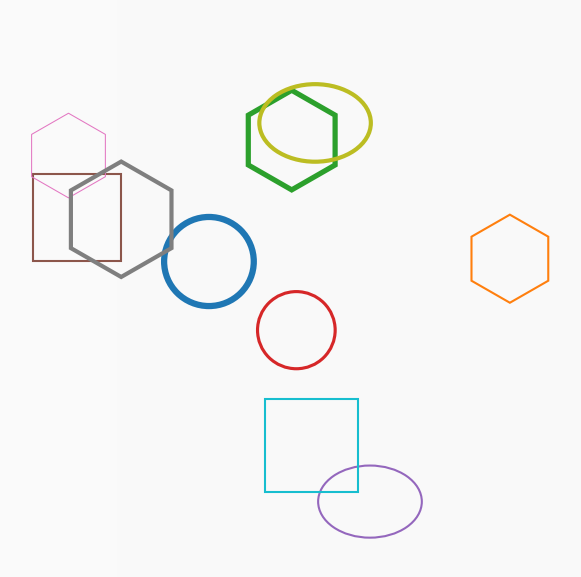[{"shape": "circle", "thickness": 3, "radius": 0.39, "center": [0.359, 0.546]}, {"shape": "hexagon", "thickness": 1, "radius": 0.38, "center": [0.877, 0.551]}, {"shape": "hexagon", "thickness": 2.5, "radius": 0.43, "center": [0.502, 0.757]}, {"shape": "circle", "thickness": 1.5, "radius": 0.33, "center": [0.51, 0.427]}, {"shape": "oval", "thickness": 1, "radius": 0.45, "center": [0.637, 0.131]}, {"shape": "square", "thickness": 1, "radius": 0.38, "center": [0.133, 0.622]}, {"shape": "hexagon", "thickness": 0.5, "radius": 0.37, "center": [0.118, 0.73]}, {"shape": "hexagon", "thickness": 2, "radius": 0.5, "center": [0.209, 0.619]}, {"shape": "oval", "thickness": 2, "radius": 0.48, "center": [0.542, 0.786]}, {"shape": "square", "thickness": 1, "radius": 0.4, "center": [0.536, 0.228]}]